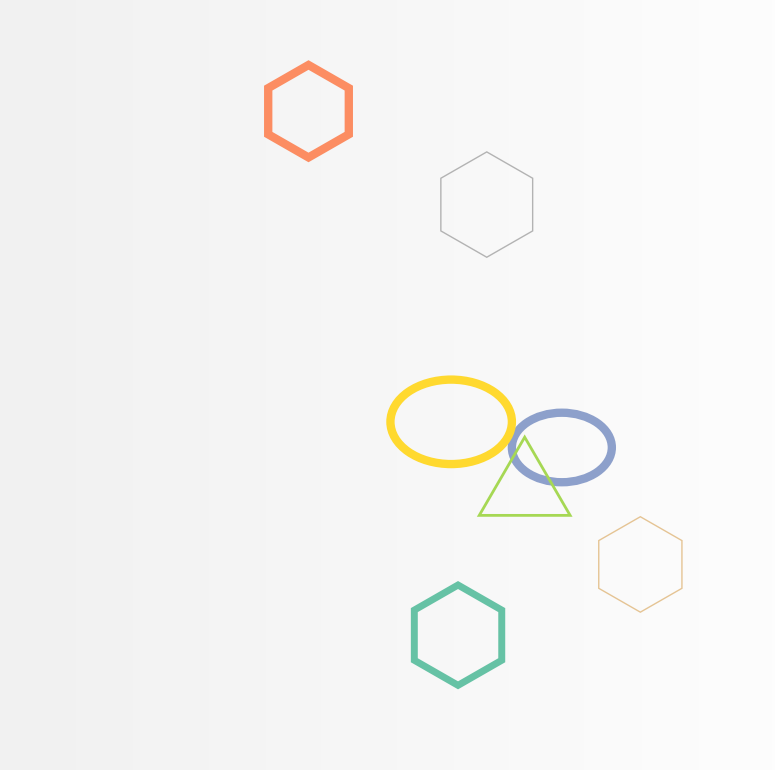[{"shape": "hexagon", "thickness": 2.5, "radius": 0.33, "center": [0.591, 0.175]}, {"shape": "hexagon", "thickness": 3, "radius": 0.3, "center": [0.398, 0.856]}, {"shape": "oval", "thickness": 3, "radius": 0.32, "center": [0.725, 0.419]}, {"shape": "triangle", "thickness": 1, "radius": 0.34, "center": [0.677, 0.365]}, {"shape": "oval", "thickness": 3, "radius": 0.39, "center": [0.582, 0.452]}, {"shape": "hexagon", "thickness": 0.5, "radius": 0.31, "center": [0.826, 0.267]}, {"shape": "hexagon", "thickness": 0.5, "radius": 0.34, "center": [0.628, 0.734]}]